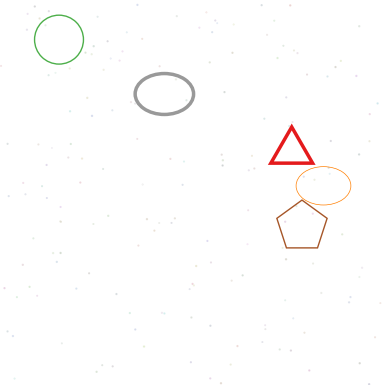[{"shape": "triangle", "thickness": 2.5, "radius": 0.31, "center": [0.758, 0.608]}, {"shape": "circle", "thickness": 1, "radius": 0.32, "center": [0.153, 0.897]}, {"shape": "oval", "thickness": 0.5, "radius": 0.36, "center": [0.84, 0.517]}, {"shape": "pentagon", "thickness": 1, "radius": 0.34, "center": [0.784, 0.412]}, {"shape": "oval", "thickness": 2.5, "radius": 0.38, "center": [0.427, 0.756]}]